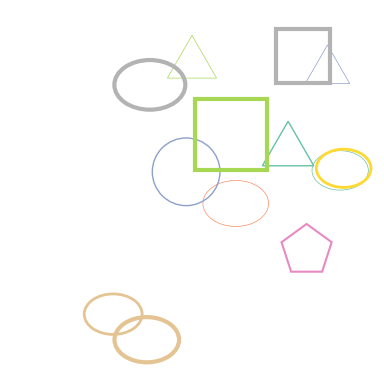[{"shape": "oval", "thickness": 0.5, "radius": 0.37, "center": [0.884, 0.557]}, {"shape": "triangle", "thickness": 1, "radius": 0.39, "center": [0.748, 0.608]}, {"shape": "oval", "thickness": 0.5, "radius": 0.43, "center": [0.612, 0.472]}, {"shape": "triangle", "thickness": 0.5, "radius": 0.33, "center": [0.851, 0.816]}, {"shape": "circle", "thickness": 1, "radius": 0.44, "center": [0.483, 0.554]}, {"shape": "pentagon", "thickness": 1.5, "radius": 0.34, "center": [0.796, 0.35]}, {"shape": "square", "thickness": 3, "radius": 0.47, "center": [0.601, 0.65]}, {"shape": "triangle", "thickness": 0.5, "radius": 0.37, "center": [0.499, 0.834]}, {"shape": "oval", "thickness": 2, "radius": 0.35, "center": [0.893, 0.563]}, {"shape": "oval", "thickness": 3, "radius": 0.42, "center": [0.381, 0.118]}, {"shape": "oval", "thickness": 2, "radius": 0.38, "center": [0.294, 0.184]}, {"shape": "square", "thickness": 3, "radius": 0.35, "center": [0.787, 0.854]}, {"shape": "oval", "thickness": 3, "radius": 0.46, "center": [0.389, 0.78]}]